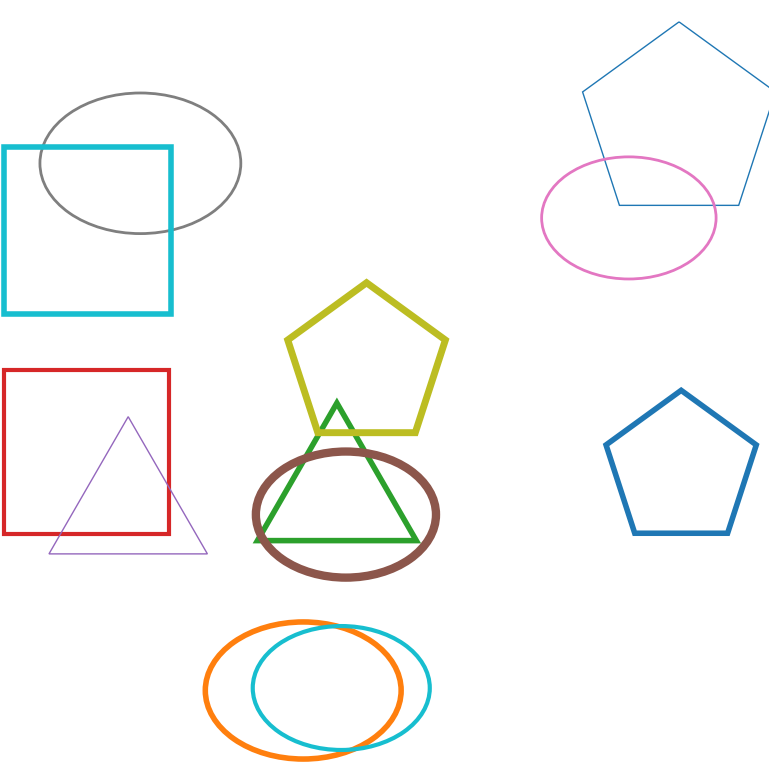[{"shape": "pentagon", "thickness": 0.5, "radius": 0.66, "center": [0.882, 0.84]}, {"shape": "pentagon", "thickness": 2, "radius": 0.51, "center": [0.885, 0.39]}, {"shape": "oval", "thickness": 2, "radius": 0.64, "center": [0.394, 0.103]}, {"shape": "triangle", "thickness": 2, "radius": 0.6, "center": [0.438, 0.357]}, {"shape": "square", "thickness": 1.5, "radius": 0.53, "center": [0.112, 0.413]}, {"shape": "triangle", "thickness": 0.5, "radius": 0.59, "center": [0.166, 0.34]}, {"shape": "oval", "thickness": 3, "radius": 0.58, "center": [0.449, 0.332]}, {"shape": "oval", "thickness": 1, "radius": 0.57, "center": [0.817, 0.717]}, {"shape": "oval", "thickness": 1, "radius": 0.65, "center": [0.182, 0.788]}, {"shape": "pentagon", "thickness": 2.5, "radius": 0.54, "center": [0.476, 0.525]}, {"shape": "oval", "thickness": 1.5, "radius": 0.57, "center": [0.443, 0.106]}, {"shape": "square", "thickness": 2, "radius": 0.54, "center": [0.113, 0.701]}]